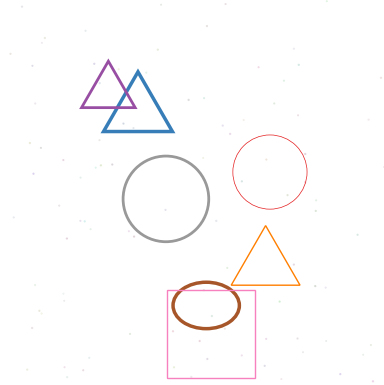[{"shape": "circle", "thickness": 0.5, "radius": 0.48, "center": [0.701, 0.553]}, {"shape": "triangle", "thickness": 2.5, "radius": 0.52, "center": [0.358, 0.71]}, {"shape": "triangle", "thickness": 2, "radius": 0.4, "center": [0.281, 0.761]}, {"shape": "triangle", "thickness": 1, "radius": 0.52, "center": [0.69, 0.311]}, {"shape": "oval", "thickness": 2.5, "radius": 0.43, "center": [0.536, 0.207]}, {"shape": "square", "thickness": 1, "radius": 0.57, "center": [0.549, 0.133]}, {"shape": "circle", "thickness": 2, "radius": 0.56, "center": [0.431, 0.483]}]